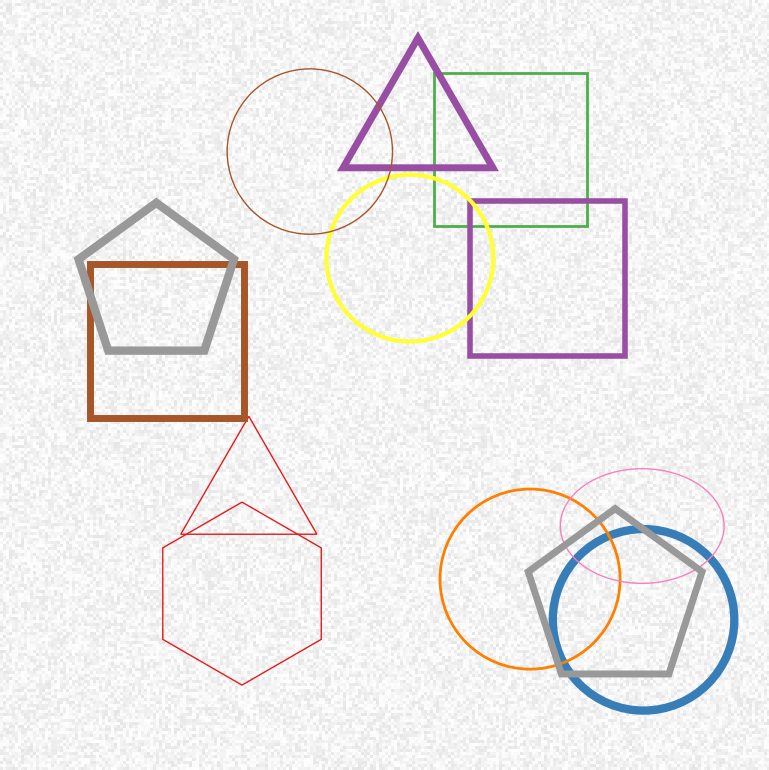[{"shape": "triangle", "thickness": 0.5, "radius": 0.51, "center": [0.323, 0.357]}, {"shape": "hexagon", "thickness": 0.5, "radius": 0.59, "center": [0.314, 0.229]}, {"shape": "circle", "thickness": 3, "radius": 0.59, "center": [0.836, 0.195]}, {"shape": "square", "thickness": 1, "radius": 0.5, "center": [0.663, 0.806]}, {"shape": "triangle", "thickness": 2.5, "radius": 0.56, "center": [0.543, 0.838]}, {"shape": "square", "thickness": 2, "radius": 0.5, "center": [0.711, 0.638]}, {"shape": "circle", "thickness": 1, "radius": 0.58, "center": [0.688, 0.248]}, {"shape": "circle", "thickness": 1.5, "radius": 0.54, "center": [0.532, 0.665]}, {"shape": "circle", "thickness": 0.5, "radius": 0.54, "center": [0.402, 0.803]}, {"shape": "square", "thickness": 2.5, "radius": 0.5, "center": [0.217, 0.558]}, {"shape": "oval", "thickness": 0.5, "radius": 0.53, "center": [0.834, 0.317]}, {"shape": "pentagon", "thickness": 2.5, "radius": 0.59, "center": [0.799, 0.221]}, {"shape": "pentagon", "thickness": 3, "radius": 0.53, "center": [0.203, 0.63]}]